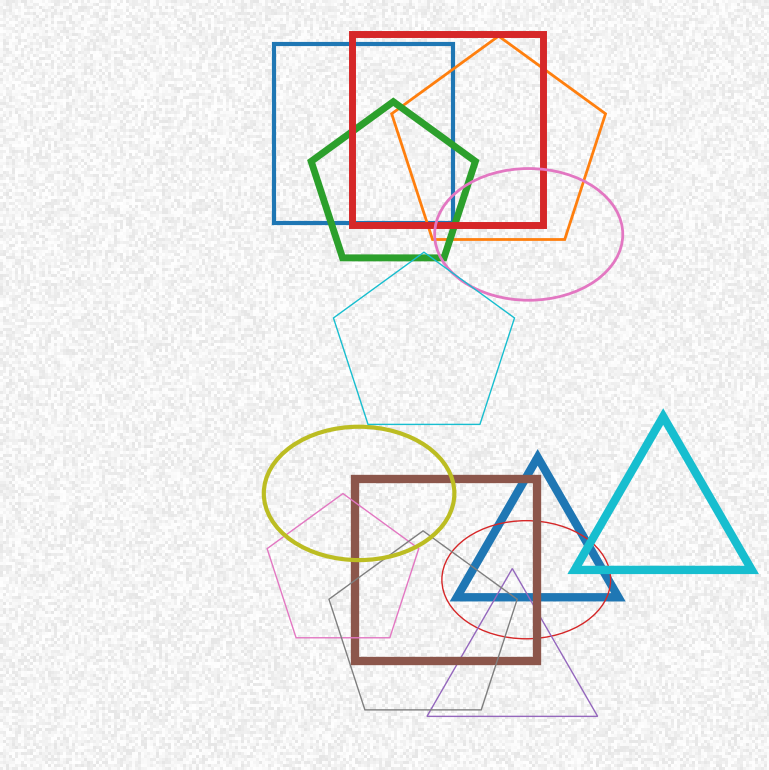[{"shape": "square", "thickness": 1.5, "radius": 0.58, "center": [0.473, 0.827]}, {"shape": "triangle", "thickness": 3, "radius": 0.61, "center": [0.698, 0.285]}, {"shape": "pentagon", "thickness": 1, "radius": 0.73, "center": [0.648, 0.807]}, {"shape": "pentagon", "thickness": 2.5, "radius": 0.56, "center": [0.511, 0.756]}, {"shape": "oval", "thickness": 0.5, "radius": 0.55, "center": [0.683, 0.247]}, {"shape": "square", "thickness": 2.5, "radius": 0.62, "center": [0.581, 0.832]}, {"shape": "triangle", "thickness": 0.5, "radius": 0.64, "center": [0.665, 0.134]}, {"shape": "square", "thickness": 3, "radius": 0.59, "center": [0.579, 0.26]}, {"shape": "pentagon", "thickness": 0.5, "radius": 0.52, "center": [0.445, 0.255]}, {"shape": "oval", "thickness": 1, "radius": 0.61, "center": [0.687, 0.696]}, {"shape": "pentagon", "thickness": 0.5, "radius": 0.64, "center": [0.549, 0.182]}, {"shape": "oval", "thickness": 1.5, "radius": 0.62, "center": [0.466, 0.359]}, {"shape": "triangle", "thickness": 3, "radius": 0.66, "center": [0.861, 0.326]}, {"shape": "pentagon", "thickness": 0.5, "radius": 0.62, "center": [0.551, 0.549]}]